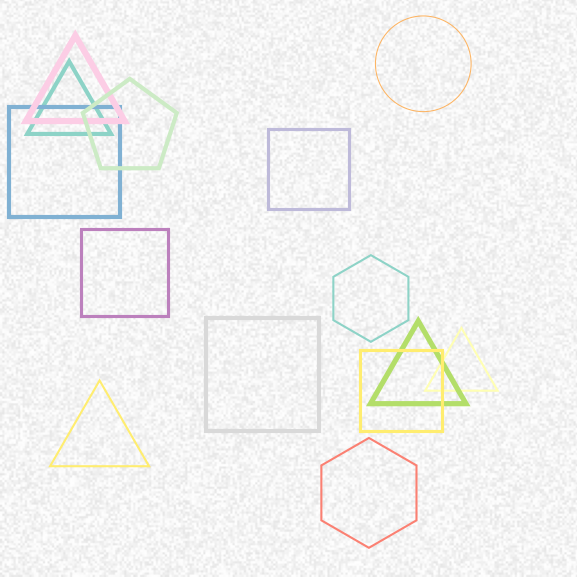[{"shape": "hexagon", "thickness": 1, "radius": 0.38, "center": [0.642, 0.482]}, {"shape": "triangle", "thickness": 2, "radius": 0.42, "center": [0.12, 0.809]}, {"shape": "triangle", "thickness": 1, "radius": 0.36, "center": [0.799, 0.359]}, {"shape": "square", "thickness": 1.5, "radius": 0.35, "center": [0.535, 0.707]}, {"shape": "hexagon", "thickness": 1, "radius": 0.48, "center": [0.639, 0.146]}, {"shape": "square", "thickness": 2, "radius": 0.48, "center": [0.112, 0.718]}, {"shape": "circle", "thickness": 0.5, "radius": 0.41, "center": [0.733, 0.889]}, {"shape": "triangle", "thickness": 2.5, "radius": 0.48, "center": [0.724, 0.348]}, {"shape": "triangle", "thickness": 3, "radius": 0.49, "center": [0.13, 0.839]}, {"shape": "square", "thickness": 2, "radius": 0.49, "center": [0.454, 0.35]}, {"shape": "square", "thickness": 1.5, "radius": 0.38, "center": [0.216, 0.527]}, {"shape": "pentagon", "thickness": 2, "radius": 0.43, "center": [0.225, 0.777]}, {"shape": "square", "thickness": 1.5, "radius": 0.35, "center": [0.694, 0.323]}, {"shape": "triangle", "thickness": 1, "radius": 0.49, "center": [0.172, 0.241]}]